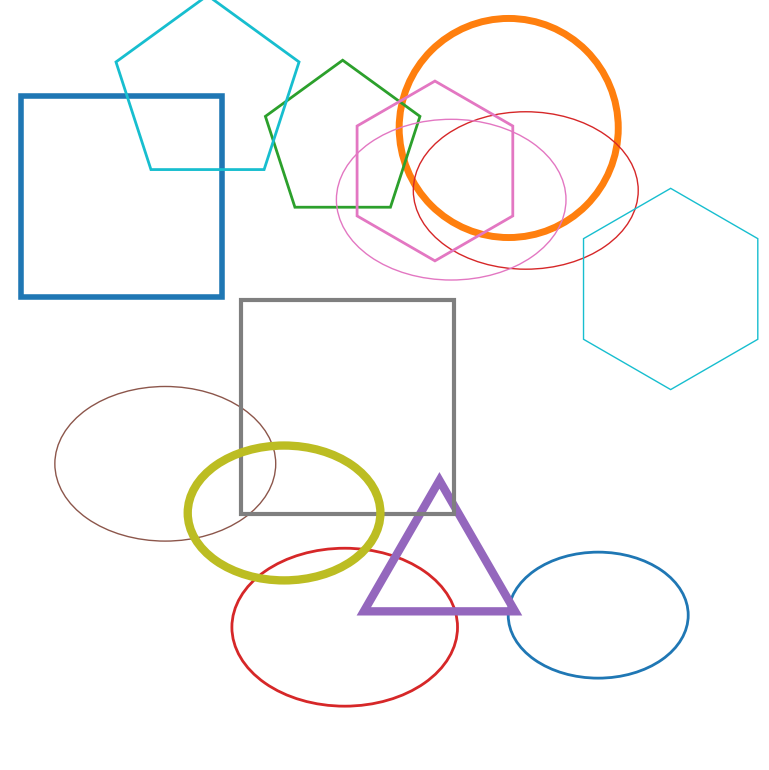[{"shape": "oval", "thickness": 1, "radius": 0.58, "center": [0.777, 0.201]}, {"shape": "square", "thickness": 2, "radius": 0.65, "center": [0.158, 0.745]}, {"shape": "circle", "thickness": 2.5, "radius": 0.71, "center": [0.661, 0.834]}, {"shape": "pentagon", "thickness": 1, "radius": 0.53, "center": [0.445, 0.816]}, {"shape": "oval", "thickness": 1, "radius": 0.73, "center": [0.448, 0.185]}, {"shape": "oval", "thickness": 0.5, "radius": 0.73, "center": [0.683, 0.753]}, {"shape": "triangle", "thickness": 3, "radius": 0.57, "center": [0.571, 0.263]}, {"shape": "oval", "thickness": 0.5, "radius": 0.72, "center": [0.215, 0.398]}, {"shape": "oval", "thickness": 0.5, "radius": 0.75, "center": [0.586, 0.741]}, {"shape": "hexagon", "thickness": 1, "radius": 0.58, "center": [0.565, 0.778]}, {"shape": "square", "thickness": 1.5, "radius": 0.69, "center": [0.451, 0.471]}, {"shape": "oval", "thickness": 3, "radius": 0.63, "center": [0.369, 0.334]}, {"shape": "hexagon", "thickness": 0.5, "radius": 0.65, "center": [0.871, 0.625]}, {"shape": "pentagon", "thickness": 1, "radius": 0.62, "center": [0.27, 0.881]}]